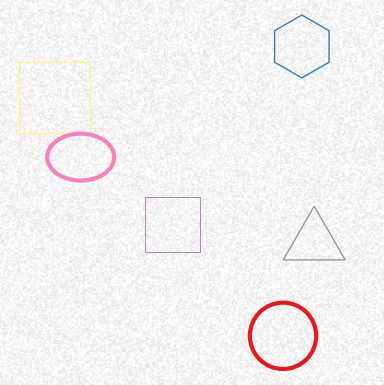[{"shape": "circle", "thickness": 3, "radius": 0.43, "center": [0.735, 0.128]}, {"shape": "hexagon", "thickness": 1, "radius": 0.41, "center": [0.784, 0.879]}, {"shape": "square", "thickness": 0.5, "radius": 0.36, "center": [0.447, 0.416]}, {"shape": "square", "thickness": 0.5, "radius": 0.46, "center": [0.142, 0.747]}, {"shape": "oval", "thickness": 3, "radius": 0.43, "center": [0.21, 0.592]}, {"shape": "triangle", "thickness": 1, "radius": 0.46, "center": [0.816, 0.371]}]